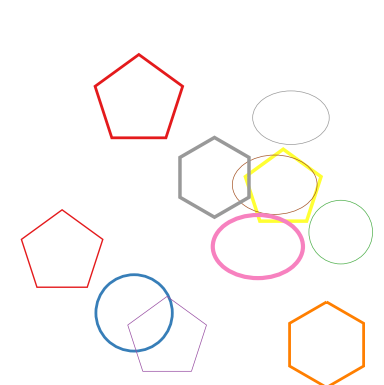[{"shape": "pentagon", "thickness": 1, "radius": 0.56, "center": [0.161, 0.344]}, {"shape": "pentagon", "thickness": 2, "radius": 0.6, "center": [0.361, 0.739]}, {"shape": "circle", "thickness": 2, "radius": 0.5, "center": [0.348, 0.187]}, {"shape": "circle", "thickness": 0.5, "radius": 0.41, "center": [0.885, 0.397]}, {"shape": "pentagon", "thickness": 0.5, "radius": 0.54, "center": [0.434, 0.123]}, {"shape": "hexagon", "thickness": 2, "radius": 0.56, "center": [0.848, 0.105]}, {"shape": "pentagon", "thickness": 2.5, "radius": 0.52, "center": [0.736, 0.509]}, {"shape": "oval", "thickness": 0.5, "radius": 0.55, "center": [0.714, 0.52]}, {"shape": "oval", "thickness": 3, "radius": 0.59, "center": [0.67, 0.36]}, {"shape": "hexagon", "thickness": 2.5, "radius": 0.52, "center": [0.557, 0.539]}, {"shape": "oval", "thickness": 0.5, "radius": 0.5, "center": [0.756, 0.694]}]